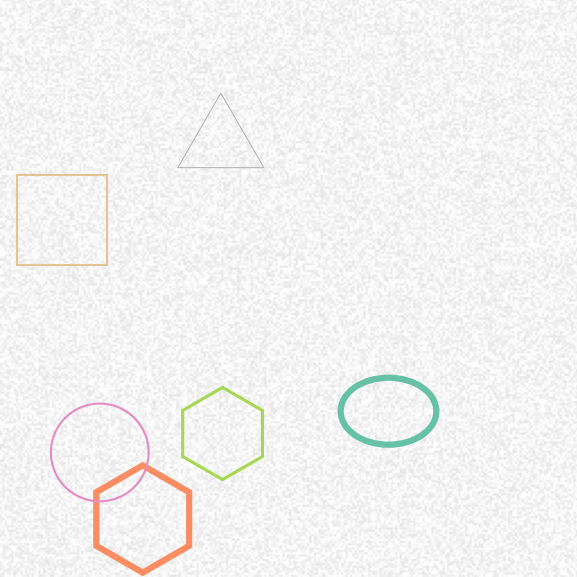[{"shape": "oval", "thickness": 3, "radius": 0.41, "center": [0.673, 0.287]}, {"shape": "hexagon", "thickness": 3, "radius": 0.46, "center": [0.247, 0.1]}, {"shape": "circle", "thickness": 1, "radius": 0.42, "center": [0.173, 0.216]}, {"shape": "hexagon", "thickness": 1.5, "radius": 0.4, "center": [0.385, 0.248]}, {"shape": "square", "thickness": 1, "radius": 0.39, "center": [0.107, 0.618]}, {"shape": "triangle", "thickness": 0.5, "radius": 0.43, "center": [0.382, 0.752]}]